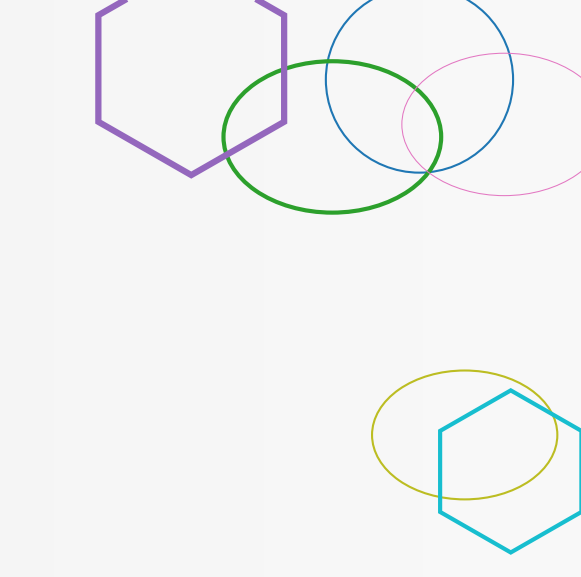[{"shape": "circle", "thickness": 1, "radius": 0.81, "center": [0.722, 0.861]}, {"shape": "oval", "thickness": 2, "radius": 0.94, "center": [0.572, 0.762]}, {"shape": "hexagon", "thickness": 3, "radius": 0.92, "center": [0.329, 0.88]}, {"shape": "oval", "thickness": 0.5, "radius": 0.88, "center": [0.868, 0.784]}, {"shape": "oval", "thickness": 1, "radius": 0.8, "center": [0.799, 0.246]}, {"shape": "hexagon", "thickness": 2, "radius": 0.7, "center": [0.879, 0.183]}]